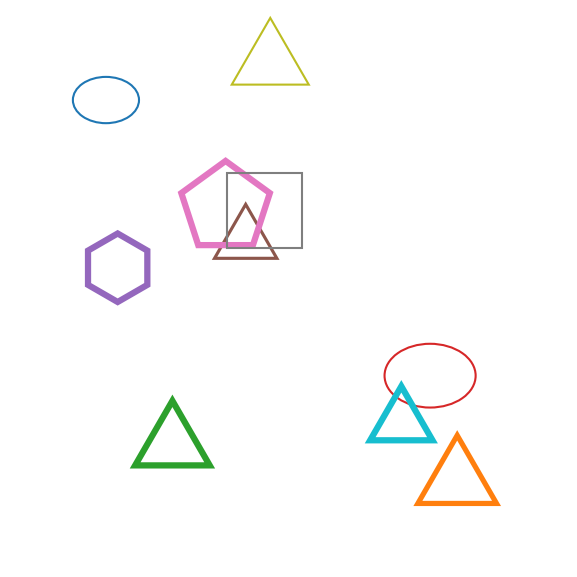[{"shape": "oval", "thickness": 1, "radius": 0.29, "center": [0.183, 0.826]}, {"shape": "triangle", "thickness": 2.5, "radius": 0.39, "center": [0.792, 0.167]}, {"shape": "triangle", "thickness": 3, "radius": 0.37, "center": [0.299, 0.231]}, {"shape": "oval", "thickness": 1, "radius": 0.39, "center": [0.745, 0.349]}, {"shape": "hexagon", "thickness": 3, "radius": 0.3, "center": [0.204, 0.536]}, {"shape": "triangle", "thickness": 1.5, "radius": 0.31, "center": [0.425, 0.583]}, {"shape": "pentagon", "thickness": 3, "radius": 0.4, "center": [0.391, 0.64]}, {"shape": "square", "thickness": 1, "radius": 0.33, "center": [0.457, 0.635]}, {"shape": "triangle", "thickness": 1, "radius": 0.39, "center": [0.468, 0.891]}, {"shape": "triangle", "thickness": 3, "radius": 0.31, "center": [0.695, 0.268]}]